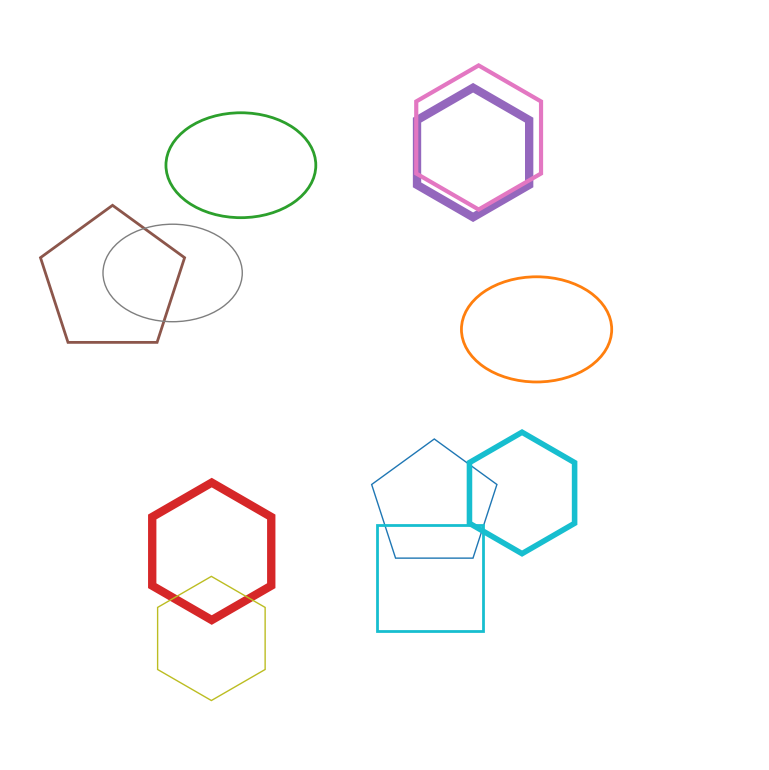[{"shape": "pentagon", "thickness": 0.5, "radius": 0.43, "center": [0.564, 0.344]}, {"shape": "oval", "thickness": 1, "radius": 0.49, "center": [0.697, 0.572]}, {"shape": "oval", "thickness": 1, "radius": 0.49, "center": [0.313, 0.785]}, {"shape": "hexagon", "thickness": 3, "radius": 0.45, "center": [0.275, 0.284]}, {"shape": "hexagon", "thickness": 3, "radius": 0.42, "center": [0.614, 0.802]}, {"shape": "pentagon", "thickness": 1, "radius": 0.49, "center": [0.146, 0.635]}, {"shape": "hexagon", "thickness": 1.5, "radius": 0.47, "center": [0.622, 0.821]}, {"shape": "oval", "thickness": 0.5, "radius": 0.45, "center": [0.224, 0.645]}, {"shape": "hexagon", "thickness": 0.5, "radius": 0.4, "center": [0.275, 0.171]}, {"shape": "hexagon", "thickness": 2, "radius": 0.39, "center": [0.678, 0.36]}, {"shape": "square", "thickness": 1, "radius": 0.34, "center": [0.559, 0.25]}]